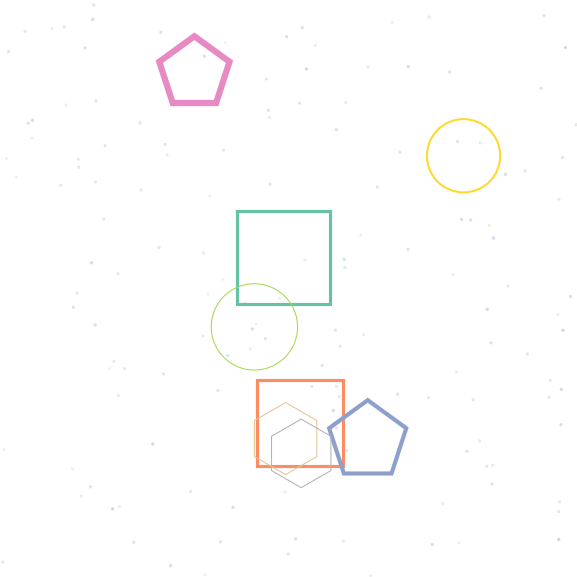[{"shape": "square", "thickness": 1.5, "radius": 0.4, "center": [0.491, 0.553]}, {"shape": "square", "thickness": 1.5, "radius": 0.37, "center": [0.52, 0.267]}, {"shape": "pentagon", "thickness": 2, "radius": 0.35, "center": [0.637, 0.236]}, {"shape": "pentagon", "thickness": 3, "radius": 0.32, "center": [0.337, 0.872]}, {"shape": "circle", "thickness": 0.5, "radius": 0.37, "center": [0.44, 0.433]}, {"shape": "circle", "thickness": 1, "radius": 0.32, "center": [0.803, 0.729]}, {"shape": "hexagon", "thickness": 0.5, "radius": 0.31, "center": [0.495, 0.24]}, {"shape": "hexagon", "thickness": 0.5, "radius": 0.3, "center": [0.522, 0.214]}]